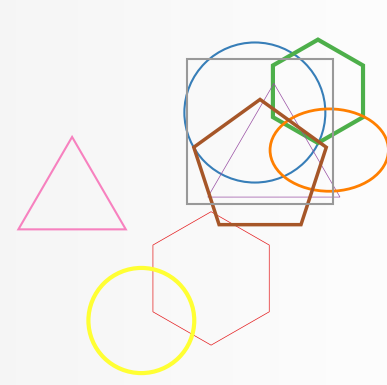[{"shape": "hexagon", "thickness": 0.5, "radius": 0.87, "center": [0.545, 0.277]}, {"shape": "circle", "thickness": 1.5, "radius": 0.91, "center": [0.658, 0.708]}, {"shape": "hexagon", "thickness": 3, "radius": 0.67, "center": [0.821, 0.763]}, {"shape": "triangle", "thickness": 0.5, "radius": 0.98, "center": [0.707, 0.587]}, {"shape": "oval", "thickness": 2, "radius": 0.76, "center": [0.85, 0.61]}, {"shape": "circle", "thickness": 3, "radius": 0.68, "center": [0.365, 0.167]}, {"shape": "pentagon", "thickness": 2.5, "radius": 0.9, "center": [0.671, 0.562]}, {"shape": "triangle", "thickness": 1.5, "radius": 0.8, "center": [0.186, 0.484]}, {"shape": "square", "thickness": 1.5, "radius": 0.94, "center": [0.671, 0.658]}]